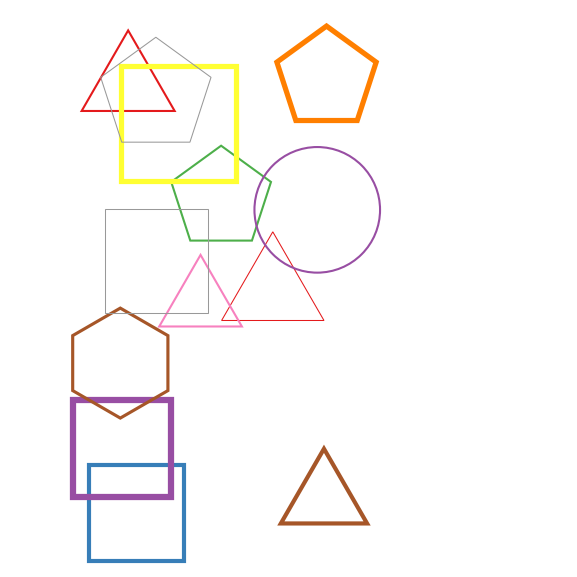[{"shape": "triangle", "thickness": 0.5, "radius": 0.51, "center": [0.472, 0.495]}, {"shape": "triangle", "thickness": 1, "radius": 0.47, "center": [0.222, 0.853]}, {"shape": "square", "thickness": 2, "radius": 0.41, "center": [0.236, 0.11]}, {"shape": "pentagon", "thickness": 1, "radius": 0.45, "center": [0.383, 0.656]}, {"shape": "circle", "thickness": 1, "radius": 0.54, "center": [0.549, 0.636]}, {"shape": "square", "thickness": 3, "radius": 0.42, "center": [0.211, 0.223]}, {"shape": "pentagon", "thickness": 2.5, "radius": 0.45, "center": [0.565, 0.864]}, {"shape": "square", "thickness": 2.5, "radius": 0.5, "center": [0.308, 0.786]}, {"shape": "triangle", "thickness": 2, "radius": 0.43, "center": [0.561, 0.136]}, {"shape": "hexagon", "thickness": 1.5, "radius": 0.48, "center": [0.208, 0.37]}, {"shape": "triangle", "thickness": 1, "radius": 0.41, "center": [0.347, 0.475]}, {"shape": "pentagon", "thickness": 0.5, "radius": 0.5, "center": [0.27, 0.834]}, {"shape": "square", "thickness": 0.5, "radius": 0.45, "center": [0.271, 0.548]}]